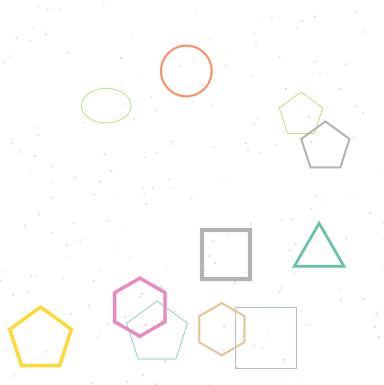[{"shape": "pentagon", "thickness": 0.5, "radius": 0.42, "center": [0.408, 0.135]}, {"shape": "triangle", "thickness": 2, "radius": 0.37, "center": [0.829, 0.346]}, {"shape": "circle", "thickness": 1.5, "radius": 0.33, "center": [0.484, 0.816]}, {"shape": "square", "thickness": 0.5, "radius": 0.4, "center": [0.69, 0.122]}, {"shape": "hexagon", "thickness": 2.5, "radius": 0.38, "center": [0.363, 0.202]}, {"shape": "oval", "thickness": 0.5, "radius": 0.32, "center": [0.276, 0.726]}, {"shape": "pentagon", "thickness": 0.5, "radius": 0.3, "center": [0.782, 0.701]}, {"shape": "pentagon", "thickness": 2.5, "radius": 0.42, "center": [0.105, 0.118]}, {"shape": "hexagon", "thickness": 1.5, "radius": 0.34, "center": [0.576, 0.145]}, {"shape": "square", "thickness": 3, "radius": 0.32, "center": [0.587, 0.339]}, {"shape": "pentagon", "thickness": 1.5, "radius": 0.33, "center": [0.845, 0.619]}]